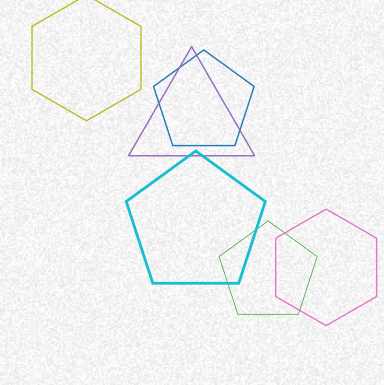[{"shape": "pentagon", "thickness": 1, "radius": 0.69, "center": [0.529, 0.733]}, {"shape": "pentagon", "thickness": 0.5, "radius": 0.67, "center": [0.696, 0.292]}, {"shape": "triangle", "thickness": 1, "radius": 0.95, "center": [0.498, 0.69]}, {"shape": "hexagon", "thickness": 1, "radius": 0.76, "center": [0.847, 0.306]}, {"shape": "hexagon", "thickness": 1, "radius": 0.82, "center": [0.225, 0.85]}, {"shape": "pentagon", "thickness": 2, "radius": 0.95, "center": [0.509, 0.418]}]